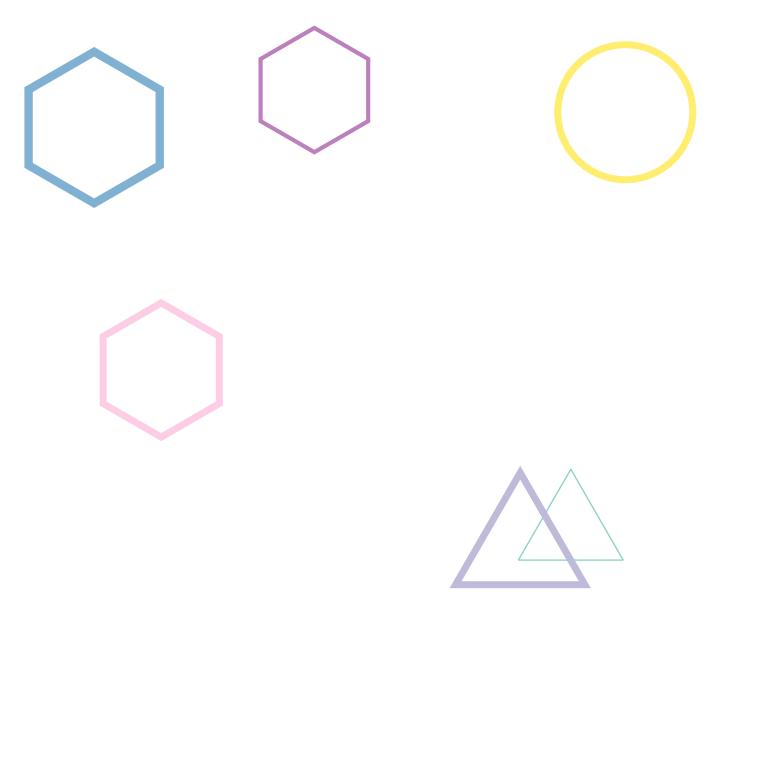[{"shape": "triangle", "thickness": 0.5, "radius": 0.39, "center": [0.741, 0.312]}, {"shape": "triangle", "thickness": 2.5, "radius": 0.48, "center": [0.676, 0.289]}, {"shape": "hexagon", "thickness": 3, "radius": 0.49, "center": [0.122, 0.834]}, {"shape": "hexagon", "thickness": 2.5, "radius": 0.44, "center": [0.209, 0.519]}, {"shape": "hexagon", "thickness": 1.5, "radius": 0.4, "center": [0.408, 0.883]}, {"shape": "circle", "thickness": 2.5, "radius": 0.44, "center": [0.812, 0.854]}]